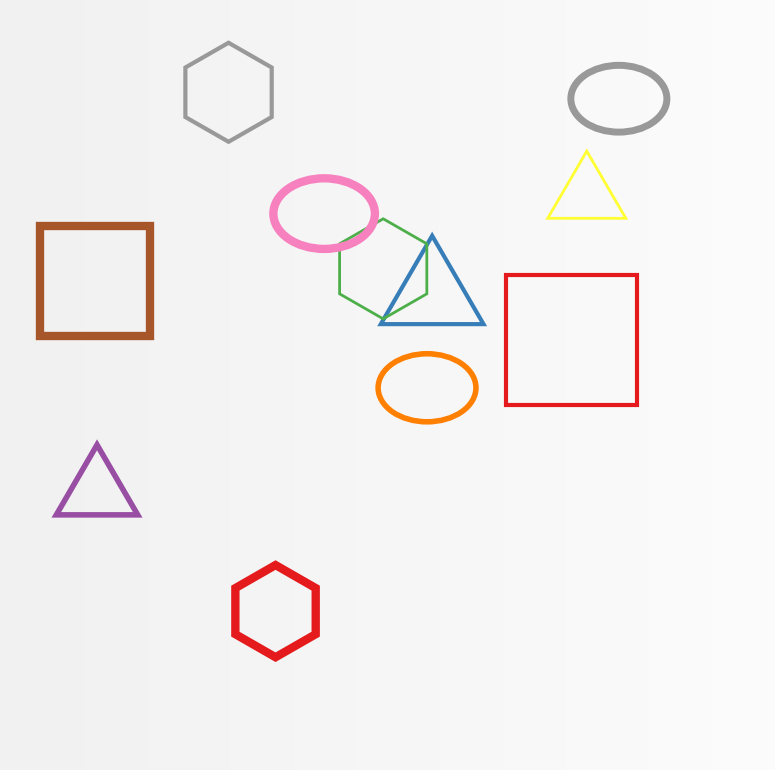[{"shape": "square", "thickness": 1.5, "radius": 0.42, "center": [0.737, 0.558]}, {"shape": "hexagon", "thickness": 3, "radius": 0.3, "center": [0.356, 0.206]}, {"shape": "triangle", "thickness": 1.5, "radius": 0.38, "center": [0.558, 0.617]}, {"shape": "hexagon", "thickness": 1, "radius": 0.32, "center": [0.494, 0.651]}, {"shape": "triangle", "thickness": 2, "radius": 0.3, "center": [0.125, 0.362]}, {"shape": "oval", "thickness": 2, "radius": 0.32, "center": [0.551, 0.496]}, {"shape": "triangle", "thickness": 1, "radius": 0.29, "center": [0.757, 0.746]}, {"shape": "square", "thickness": 3, "radius": 0.36, "center": [0.122, 0.635]}, {"shape": "oval", "thickness": 3, "radius": 0.33, "center": [0.418, 0.723]}, {"shape": "hexagon", "thickness": 1.5, "radius": 0.32, "center": [0.295, 0.88]}, {"shape": "oval", "thickness": 2.5, "radius": 0.31, "center": [0.799, 0.872]}]